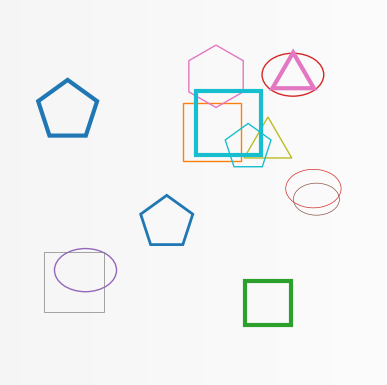[{"shape": "pentagon", "thickness": 3, "radius": 0.4, "center": [0.175, 0.712]}, {"shape": "pentagon", "thickness": 2, "radius": 0.35, "center": [0.43, 0.422]}, {"shape": "square", "thickness": 1, "radius": 0.38, "center": [0.547, 0.657]}, {"shape": "square", "thickness": 3, "radius": 0.29, "center": [0.692, 0.213]}, {"shape": "oval", "thickness": 0.5, "radius": 0.36, "center": [0.809, 0.51]}, {"shape": "oval", "thickness": 1, "radius": 0.4, "center": [0.756, 0.806]}, {"shape": "oval", "thickness": 1, "radius": 0.4, "center": [0.221, 0.298]}, {"shape": "oval", "thickness": 0.5, "radius": 0.3, "center": [0.817, 0.483]}, {"shape": "hexagon", "thickness": 1, "radius": 0.4, "center": [0.558, 0.802]}, {"shape": "triangle", "thickness": 3, "radius": 0.31, "center": [0.757, 0.802]}, {"shape": "square", "thickness": 0.5, "radius": 0.39, "center": [0.192, 0.268]}, {"shape": "triangle", "thickness": 1, "radius": 0.35, "center": [0.691, 0.625]}, {"shape": "square", "thickness": 3, "radius": 0.42, "center": [0.589, 0.681]}, {"shape": "pentagon", "thickness": 1, "radius": 0.31, "center": [0.64, 0.617]}]